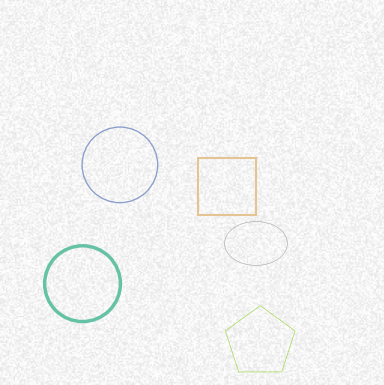[{"shape": "circle", "thickness": 2.5, "radius": 0.49, "center": [0.214, 0.263]}, {"shape": "circle", "thickness": 1, "radius": 0.49, "center": [0.311, 0.572]}, {"shape": "pentagon", "thickness": 0.5, "radius": 0.48, "center": [0.676, 0.111]}, {"shape": "square", "thickness": 1.5, "radius": 0.37, "center": [0.59, 0.516]}, {"shape": "oval", "thickness": 0.5, "radius": 0.41, "center": [0.665, 0.368]}]